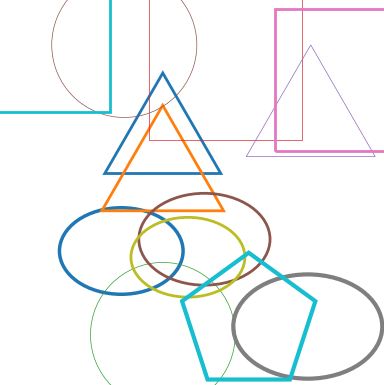[{"shape": "oval", "thickness": 2.5, "radius": 0.8, "center": [0.315, 0.348]}, {"shape": "triangle", "thickness": 2, "radius": 0.87, "center": [0.423, 0.636]}, {"shape": "triangle", "thickness": 2, "radius": 0.91, "center": [0.423, 0.544]}, {"shape": "circle", "thickness": 0.5, "radius": 0.94, "center": [0.423, 0.13]}, {"shape": "square", "thickness": 0.5, "radius": 0.99, "center": [0.586, 0.836]}, {"shape": "triangle", "thickness": 0.5, "radius": 0.97, "center": [0.807, 0.69]}, {"shape": "circle", "thickness": 0.5, "radius": 0.94, "center": [0.323, 0.883]}, {"shape": "oval", "thickness": 2, "radius": 0.85, "center": [0.531, 0.379]}, {"shape": "square", "thickness": 2, "radius": 0.92, "center": [0.898, 0.792]}, {"shape": "oval", "thickness": 3, "radius": 0.97, "center": [0.799, 0.152]}, {"shape": "oval", "thickness": 2, "radius": 0.74, "center": [0.488, 0.332]}, {"shape": "pentagon", "thickness": 3, "radius": 0.91, "center": [0.646, 0.161]}, {"shape": "square", "thickness": 2, "radius": 0.89, "center": [0.108, 0.887]}]